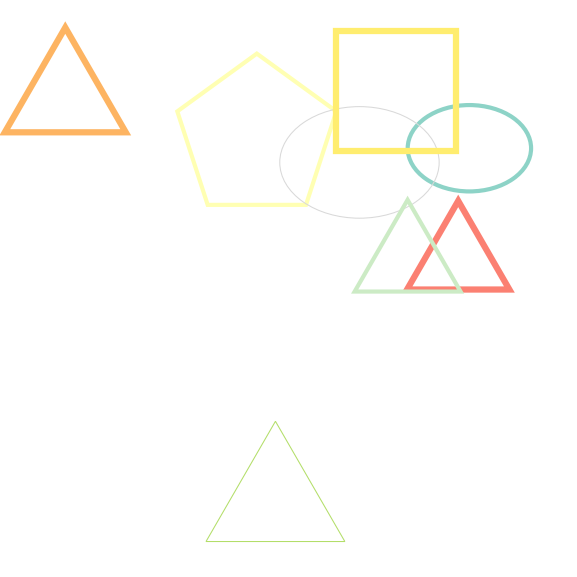[{"shape": "oval", "thickness": 2, "radius": 0.53, "center": [0.813, 0.742]}, {"shape": "pentagon", "thickness": 2, "radius": 0.72, "center": [0.445, 0.762]}, {"shape": "triangle", "thickness": 3, "radius": 0.51, "center": [0.793, 0.549]}, {"shape": "triangle", "thickness": 3, "radius": 0.6, "center": [0.113, 0.83]}, {"shape": "triangle", "thickness": 0.5, "radius": 0.69, "center": [0.477, 0.131]}, {"shape": "oval", "thickness": 0.5, "radius": 0.69, "center": [0.622, 0.718]}, {"shape": "triangle", "thickness": 2, "radius": 0.53, "center": [0.706, 0.547]}, {"shape": "square", "thickness": 3, "radius": 0.52, "center": [0.685, 0.841]}]